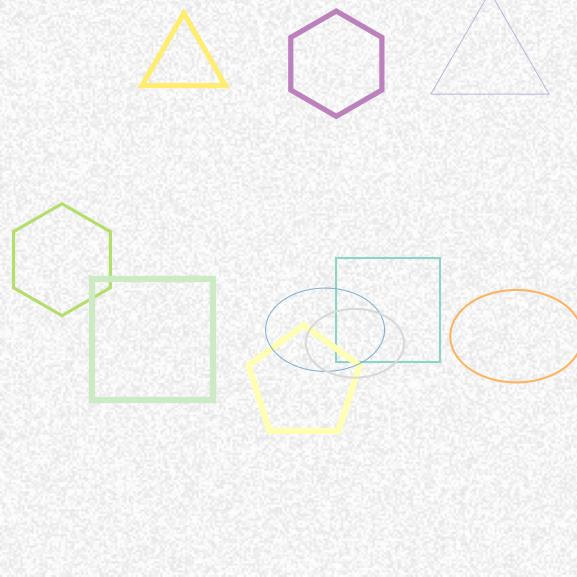[{"shape": "square", "thickness": 1, "radius": 0.45, "center": [0.672, 0.462]}, {"shape": "pentagon", "thickness": 3, "radius": 0.51, "center": [0.526, 0.335]}, {"shape": "triangle", "thickness": 0.5, "radius": 0.59, "center": [0.848, 0.895]}, {"shape": "oval", "thickness": 0.5, "radius": 0.51, "center": [0.563, 0.428]}, {"shape": "oval", "thickness": 1, "radius": 0.57, "center": [0.894, 0.417]}, {"shape": "hexagon", "thickness": 1.5, "radius": 0.48, "center": [0.107, 0.549]}, {"shape": "oval", "thickness": 1, "radius": 0.43, "center": [0.615, 0.405]}, {"shape": "hexagon", "thickness": 2.5, "radius": 0.46, "center": [0.582, 0.889]}, {"shape": "square", "thickness": 3, "radius": 0.52, "center": [0.265, 0.412]}, {"shape": "triangle", "thickness": 2.5, "radius": 0.42, "center": [0.318, 0.893]}]